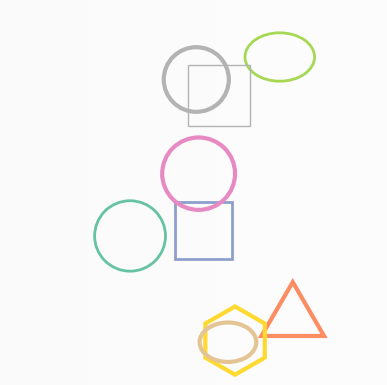[{"shape": "circle", "thickness": 2, "radius": 0.46, "center": [0.336, 0.387]}, {"shape": "triangle", "thickness": 3, "radius": 0.47, "center": [0.755, 0.174]}, {"shape": "square", "thickness": 2, "radius": 0.37, "center": [0.525, 0.402]}, {"shape": "circle", "thickness": 3, "radius": 0.47, "center": [0.513, 0.549]}, {"shape": "oval", "thickness": 2, "radius": 0.45, "center": [0.722, 0.852]}, {"shape": "hexagon", "thickness": 3, "radius": 0.44, "center": [0.607, 0.115]}, {"shape": "oval", "thickness": 3, "radius": 0.37, "center": [0.588, 0.111]}, {"shape": "circle", "thickness": 3, "radius": 0.42, "center": [0.507, 0.793]}, {"shape": "square", "thickness": 1, "radius": 0.4, "center": [0.565, 0.752]}]